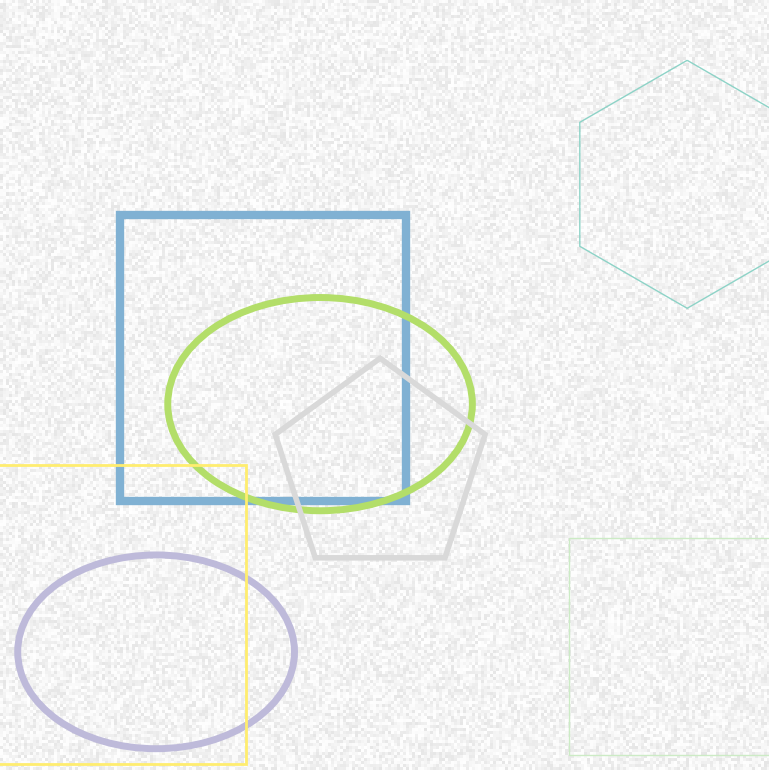[{"shape": "hexagon", "thickness": 0.5, "radius": 0.81, "center": [0.892, 0.761]}, {"shape": "oval", "thickness": 2.5, "radius": 0.9, "center": [0.203, 0.153]}, {"shape": "square", "thickness": 3, "radius": 0.93, "center": [0.342, 0.535]}, {"shape": "oval", "thickness": 2.5, "radius": 0.99, "center": [0.416, 0.475]}, {"shape": "pentagon", "thickness": 2, "radius": 0.72, "center": [0.494, 0.391]}, {"shape": "square", "thickness": 0.5, "radius": 0.7, "center": [0.88, 0.16]}, {"shape": "square", "thickness": 1, "radius": 0.97, "center": [0.125, 0.202]}]